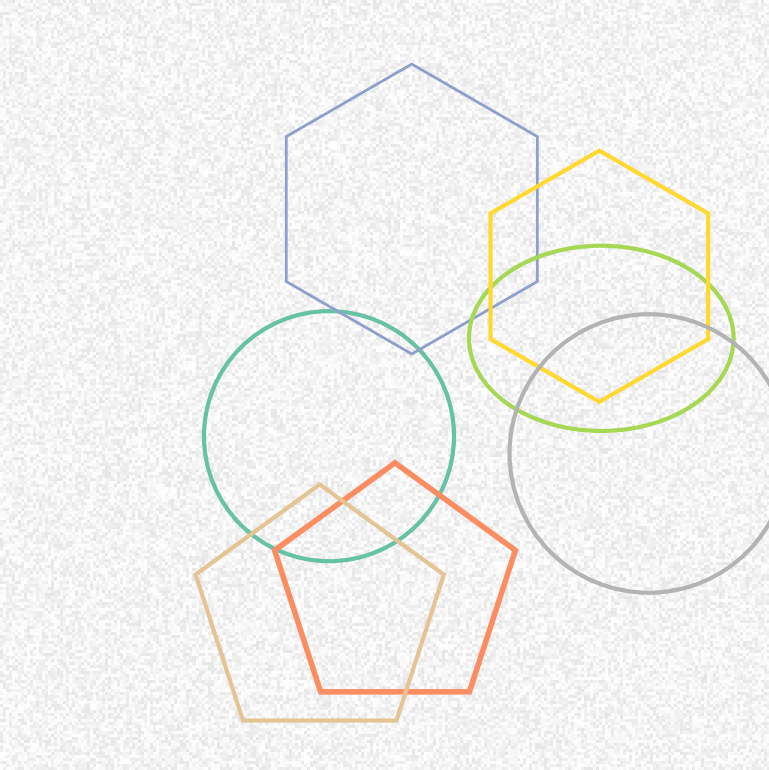[{"shape": "circle", "thickness": 1.5, "radius": 0.81, "center": [0.427, 0.434]}, {"shape": "pentagon", "thickness": 2, "radius": 0.82, "center": [0.513, 0.235]}, {"shape": "hexagon", "thickness": 1, "radius": 0.94, "center": [0.535, 0.729]}, {"shape": "oval", "thickness": 1.5, "radius": 0.86, "center": [0.781, 0.561]}, {"shape": "hexagon", "thickness": 1.5, "radius": 0.82, "center": [0.778, 0.641]}, {"shape": "pentagon", "thickness": 1.5, "radius": 0.85, "center": [0.415, 0.201]}, {"shape": "circle", "thickness": 1.5, "radius": 0.9, "center": [0.843, 0.411]}]